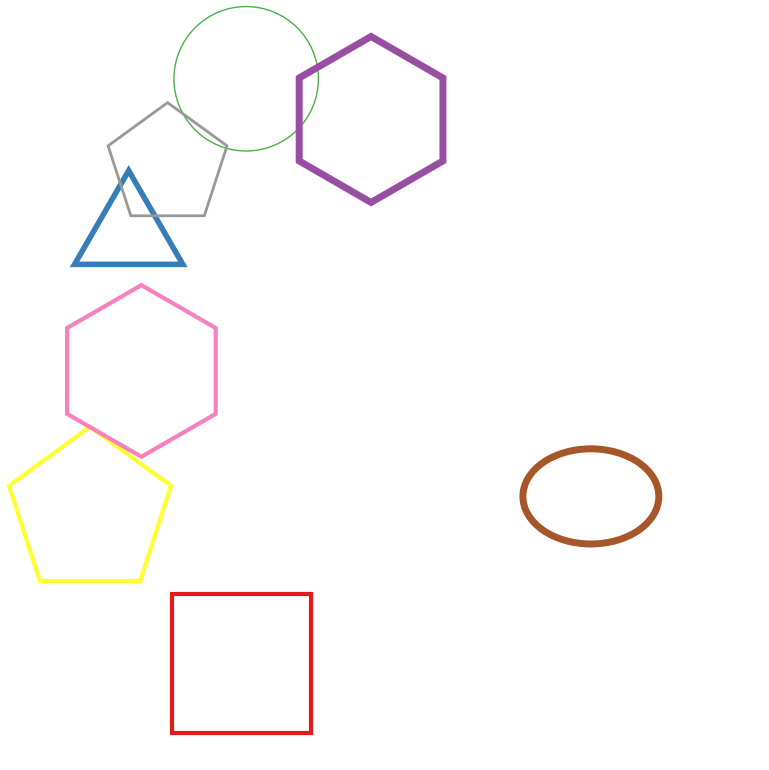[{"shape": "square", "thickness": 1.5, "radius": 0.45, "center": [0.313, 0.138]}, {"shape": "triangle", "thickness": 2, "radius": 0.41, "center": [0.167, 0.697]}, {"shape": "circle", "thickness": 0.5, "radius": 0.47, "center": [0.32, 0.898]}, {"shape": "hexagon", "thickness": 2.5, "radius": 0.54, "center": [0.482, 0.845]}, {"shape": "pentagon", "thickness": 1.5, "radius": 0.55, "center": [0.117, 0.335]}, {"shape": "oval", "thickness": 2.5, "radius": 0.44, "center": [0.767, 0.355]}, {"shape": "hexagon", "thickness": 1.5, "radius": 0.56, "center": [0.184, 0.518]}, {"shape": "pentagon", "thickness": 1, "radius": 0.41, "center": [0.218, 0.785]}]